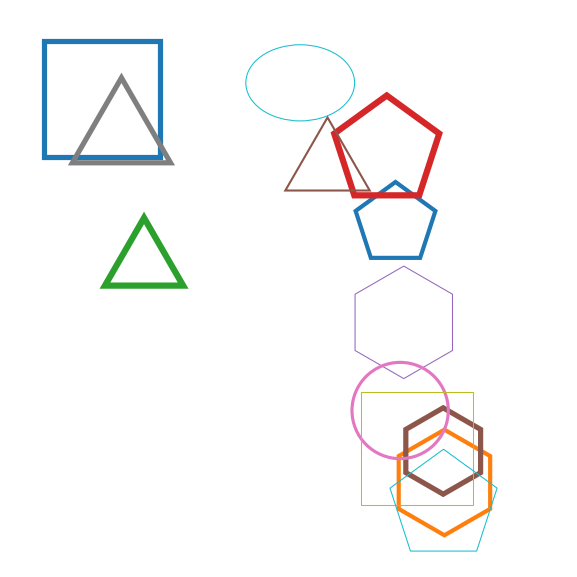[{"shape": "pentagon", "thickness": 2, "radius": 0.36, "center": [0.685, 0.611]}, {"shape": "square", "thickness": 2.5, "radius": 0.5, "center": [0.176, 0.828]}, {"shape": "hexagon", "thickness": 2, "radius": 0.46, "center": [0.77, 0.164]}, {"shape": "triangle", "thickness": 3, "radius": 0.39, "center": [0.249, 0.544]}, {"shape": "pentagon", "thickness": 3, "radius": 0.48, "center": [0.67, 0.738]}, {"shape": "hexagon", "thickness": 0.5, "radius": 0.49, "center": [0.699, 0.441]}, {"shape": "triangle", "thickness": 1, "radius": 0.42, "center": [0.567, 0.711]}, {"shape": "hexagon", "thickness": 2.5, "radius": 0.37, "center": [0.767, 0.218]}, {"shape": "circle", "thickness": 1.5, "radius": 0.42, "center": [0.693, 0.288]}, {"shape": "triangle", "thickness": 2.5, "radius": 0.49, "center": [0.21, 0.766]}, {"shape": "square", "thickness": 0.5, "radius": 0.49, "center": [0.722, 0.223]}, {"shape": "oval", "thickness": 0.5, "radius": 0.47, "center": [0.52, 0.856]}, {"shape": "pentagon", "thickness": 0.5, "radius": 0.49, "center": [0.768, 0.124]}]